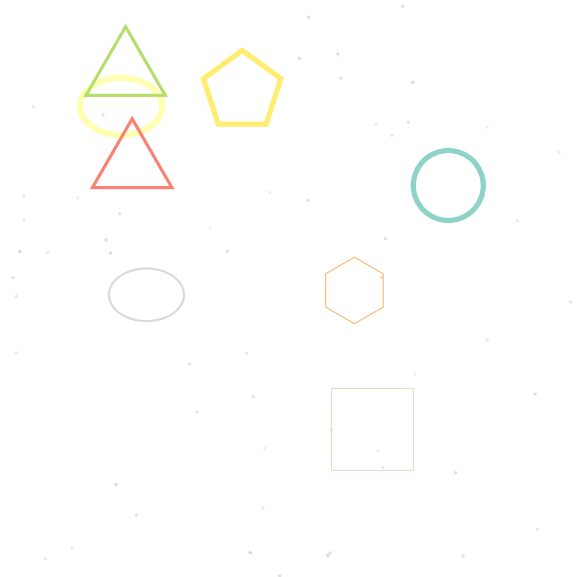[{"shape": "circle", "thickness": 2.5, "radius": 0.3, "center": [0.776, 0.678]}, {"shape": "oval", "thickness": 3, "radius": 0.36, "center": [0.21, 0.815]}, {"shape": "triangle", "thickness": 1.5, "radius": 0.4, "center": [0.229, 0.714]}, {"shape": "hexagon", "thickness": 0.5, "radius": 0.29, "center": [0.614, 0.496]}, {"shape": "triangle", "thickness": 1.5, "radius": 0.4, "center": [0.217, 0.874]}, {"shape": "oval", "thickness": 1, "radius": 0.33, "center": [0.254, 0.489]}, {"shape": "square", "thickness": 0.5, "radius": 0.36, "center": [0.645, 0.256]}, {"shape": "pentagon", "thickness": 2.5, "radius": 0.35, "center": [0.419, 0.841]}]